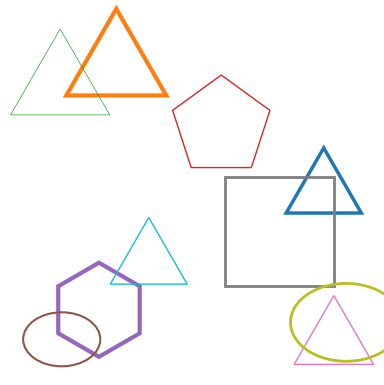[{"shape": "triangle", "thickness": 2.5, "radius": 0.56, "center": [0.841, 0.503]}, {"shape": "triangle", "thickness": 3, "radius": 0.75, "center": [0.302, 0.827]}, {"shape": "triangle", "thickness": 0.5, "radius": 0.74, "center": [0.156, 0.776]}, {"shape": "pentagon", "thickness": 1, "radius": 0.66, "center": [0.575, 0.672]}, {"shape": "hexagon", "thickness": 3, "radius": 0.61, "center": [0.257, 0.195]}, {"shape": "oval", "thickness": 1.5, "radius": 0.5, "center": [0.16, 0.119]}, {"shape": "triangle", "thickness": 1, "radius": 0.6, "center": [0.867, 0.113]}, {"shape": "square", "thickness": 2, "radius": 0.71, "center": [0.726, 0.399]}, {"shape": "oval", "thickness": 2, "radius": 0.72, "center": [0.899, 0.163]}, {"shape": "triangle", "thickness": 1, "radius": 0.58, "center": [0.386, 0.32]}]